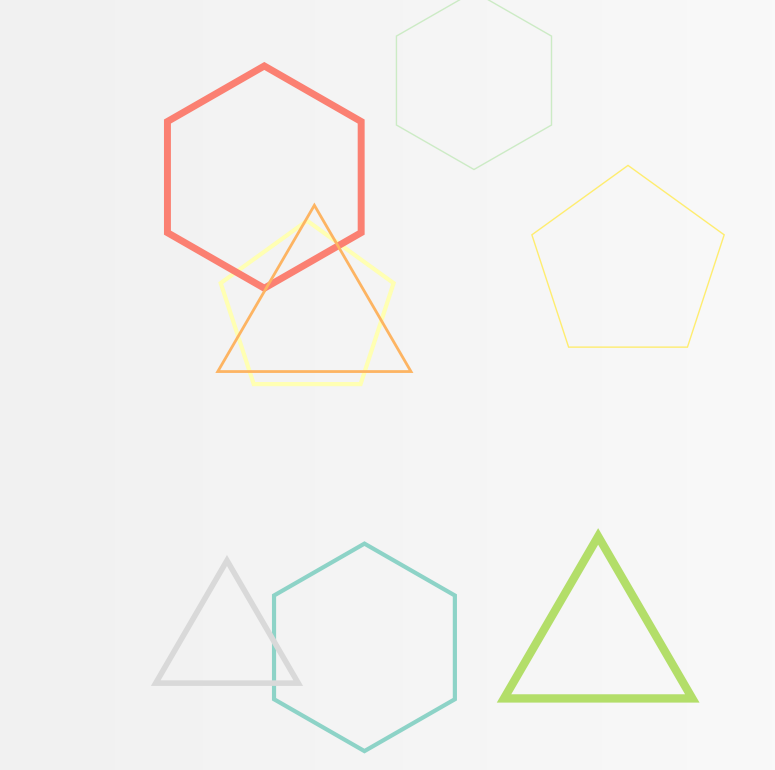[{"shape": "hexagon", "thickness": 1.5, "radius": 0.67, "center": [0.47, 0.159]}, {"shape": "pentagon", "thickness": 1.5, "radius": 0.59, "center": [0.396, 0.596]}, {"shape": "hexagon", "thickness": 2.5, "radius": 0.72, "center": [0.341, 0.77]}, {"shape": "triangle", "thickness": 1, "radius": 0.72, "center": [0.406, 0.589]}, {"shape": "triangle", "thickness": 3, "radius": 0.7, "center": [0.772, 0.163]}, {"shape": "triangle", "thickness": 2, "radius": 0.53, "center": [0.293, 0.166]}, {"shape": "hexagon", "thickness": 0.5, "radius": 0.58, "center": [0.612, 0.895]}, {"shape": "pentagon", "thickness": 0.5, "radius": 0.65, "center": [0.81, 0.655]}]